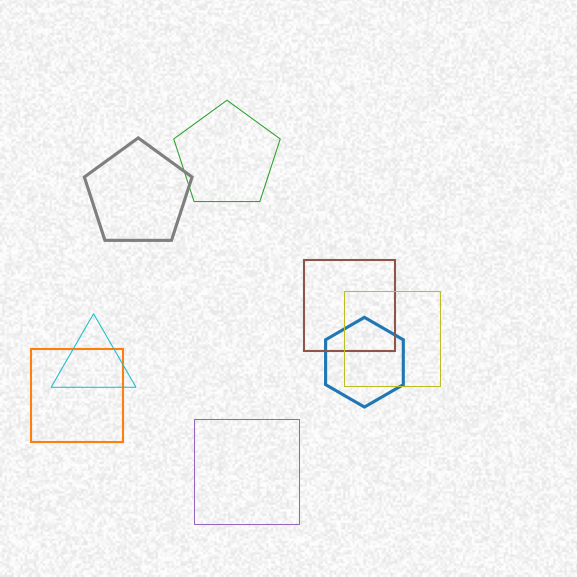[{"shape": "hexagon", "thickness": 1.5, "radius": 0.39, "center": [0.631, 0.372]}, {"shape": "square", "thickness": 1, "radius": 0.4, "center": [0.134, 0.314]}, {"shape": "pentagon", "thickness": 0.5, "radius": 0.48, "center": [0.393, 0.729]}, {"shape": "square", "thickness": 0.5, "radius": 0.45, "center": [0.427, 0.183]}, {"shape": "square", "thickness": 1, "radius": 0.39, "center": [0.605, 0.47]}, {"shape": "pentagon", "thickness": 1.5, "radius": 0.49, "center": [0.239, 0.662]}, {"shape": "square", "thickness": 0.5, "radius": 0.41, "center": [0.679, 0.413]}, {"shape": "triangle", "thickness": 0.5, "radius": 0.42, "center": [0.162, 0.371]}]